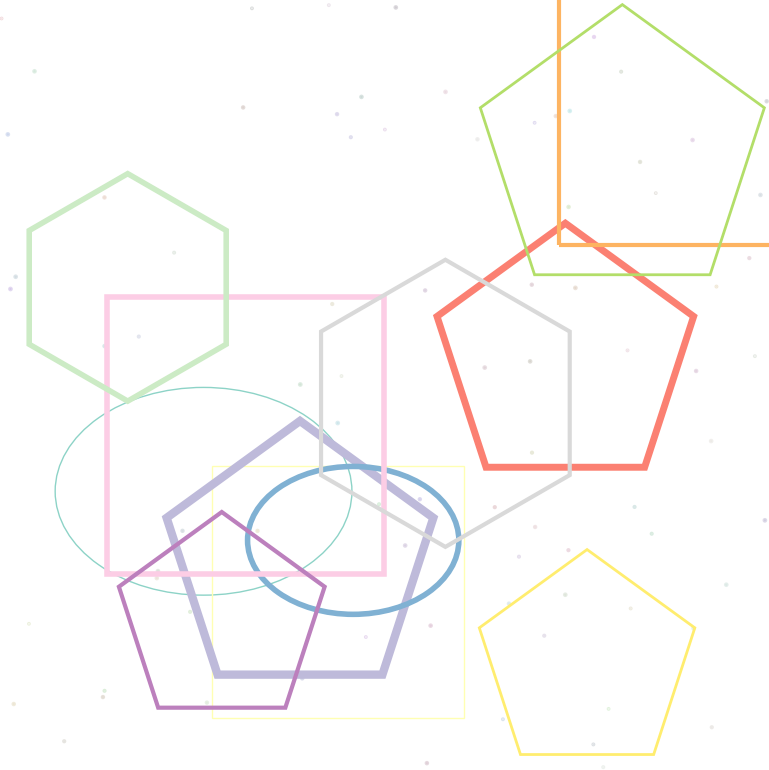[{"shape": "oval", "thickness": 0.5, "radius": 0.96, "center": [0.264, 0.362]}, {"shape": "square", "thickness": 0.5, "radius": 0.82, "center": [0.439, 0.231]}, {"shape": "pentagon", "thickness": 3, "radius": 0.91, "center": [0.39, 0.271]}, {"shape": "pentagon", "thickness": 2.5, "radius": 0.88, "center": [0.734, 0.535]}, {"shape": "oval", "thickness": 2, "radius": 0.69, "center": [0.459, 0.298]}, {"shape": "square", "thickness": 1.5, "radius": 0.81, "center": [0.888, 0.844]}, {"shape": "pentagon", "thickness": 1, "radius": 0.97, "center": [0.808, 0.8]}, {"shape": "square", "thickness": 2, "radius": 0.9, "center": [0.319, 0.434]}, {"shape": "hexagon", "thickness": 1.5, "radius": 0.93, "center": [0.578, 0.476]}, {"shape": "pentagon", "thickness": 1.5, "radius": 0.7, "center": [0.288, 0.195]}, {"shape": "hexagon", "thickness": 2, "radius": 0.74, "center": [0.166, 0.627]}, {"shape": "pentagon", "thickness": 1, "radius": 0.74, "center": [0.762, 0.139]}]